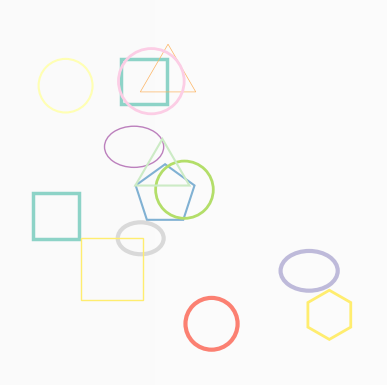[{"shape": "square", "thickness": 2.5, "radius": 0.3, "center": [0.144, 0.439]}, {"shape": "square", "thickness": 2.5, "radius": 0.29, "center": [0.371, 0.787]}, {"shape": "circle", "thickness": 1.5, "radius": 0.35, "center": [0.169, 0.777]}, {"shape": "oval", "thickness": 3, "radius": 0.37, "center": [0.798, 0.297]}, {"shape": "circle", "thickness": 3, "radius": 0.34, "center": [0.546, 0.159]}, {"shape": "pentagon", "thickness": 1.5, "radius": 0.4, "center": [0.426, 0.494]}, {"shape": "triangle", "thickness": 0.5, "radius": 0.41, "center": [0.434, 0.803]}, {"shape": "circle", "thickness": 2, "radius": 0.37, "center": [0.476, 0.507]}, {"shape": "circle", "thickness": 2, "radius": 0.42, "center": [0.391, 0.789]}, {"shape": "oval", "thickness": 3, "radius": 0.3, "center": [0.363, 0.381]}, {"shape": "oval", "thickness": 1, "radius": 0.38, "center": [0.346, 0.619]}, {"shape": "triangle", "thickness": 1.5, "radius": 0.4, "center": [0.419, 0.558]}, {"shape": "square", "thickness": 1, "radius": 0.4, "center": [0.289, 0.3]}, {"shape": "hexagon", "thickness": 2, "radius": 0.32, "center": [0.85, 0.182]}]